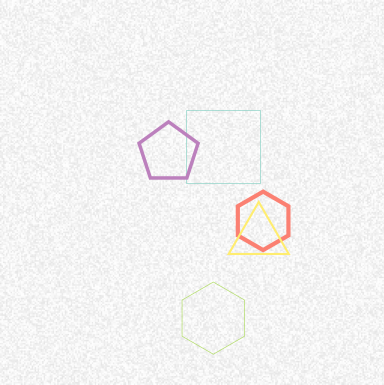[{"shape": "square", "thickness": 0.5, "radius": 0.48, "center": [0.579, 0.619]}, {"shape": "hexagon", "thickness": 3, "radius": 0.38, "center": [0.683, 0.426]}, {"shape": "hexagon", "thickness": 0.5, "radius": 0.47, "center": [0.554, 0.174]}, {"shape": "pentagon", "thickness": 2.5, "radius": 0.4, "center": [0.438, 0.603]}, {"shape": "triangle", "thickness": 1.5, "radius": 0.45, "center": [0.672, 0.385]}]